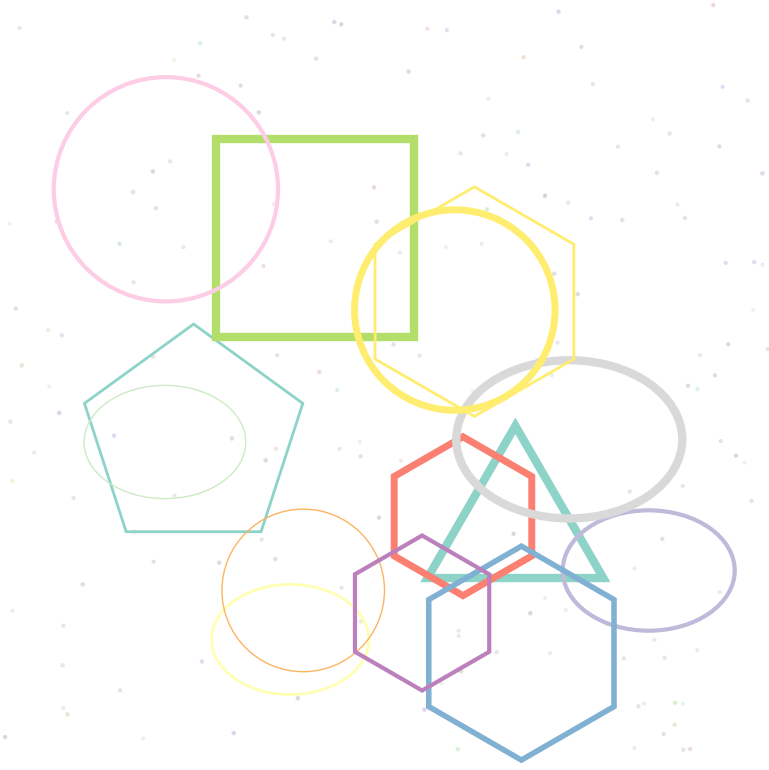[{"shape": "triangle", "thickness": 3, "radius": 0.66, "center": [0.669, 0.315]}, {"shape": "pentagon", "thickness": 1, "radius": 0.75, "center": [0.251, 0.43]}, {"shape": "oval", "thickness": 1, "radius": 0.51, "center": [0.377, 0.169]}, {"shape": "oval", "thickness": 1.5, "radius": 0.56, "center": [0.843, 0.259]}, {"shape": "hexagon", "thickness": 2.5, "radius": 0.52, "center": [0.601, 0.33]}, {"shape": "hexagon", "thickness": 2, "radius": 0.69, "center": [0.677, 0.152]}, {"shape": "circle", "thickness": 0.5, "radius": 0.53, "center": [0.394, 0.233]}, {"shape": "square", "thickness": 3, "radius": 0.64, "center": [0.409, 0.691]}, {"shape": "circle", "thickness": 1.5, "radius": 0.73, "center": [0.215, 0.754]}, {"shape": "oval", "thickness": 3, "radius": 0.73, "center": [0.739, 0.429]}, {"shape": "hexagon", "thickness": 1.5, "radius": 0.5, "center": [0.548, 0.204]}, {"shape": "oval", "thickness": 0.5, "radius": 0.53, "center": [0.214, 0.426]}, {"shape": "hexagon", "thickness": 1, "radius": 0.75, "center": [0.616, 0.608]}, {"shape": "circle", "thickness": 2.5, "radius": 0.65, "center": [0.591, 0.597]}]